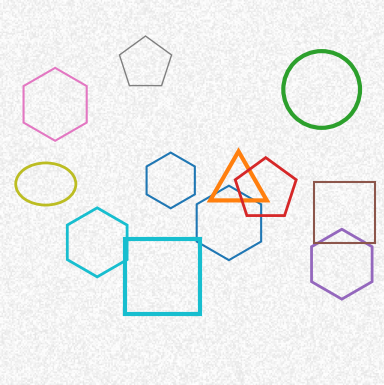[{"shape": "hexagon", "thickness": 1.5, "radius": 0.48, "center": [0.595, 0.421]}, {"shape": "hexagon", "thickness": 1.5, "radius": 0.36, "center": [0.443, 0.531]}, {"shape": "triangle", "thickness": 3, "radius": 0.42, "center": [0.62, 0.522]}, {"shape": "circle", "thickness": 3, "radius": 0.5, "center": [0.836, 0.768]}, {"shape": "pentagon", "thickness": 2, "radius": 0.42, "center": [0.69, 0.507]}, {"shape": "hexagon", "thickness": 2, "radius": 0.45, "center": [0.888, 0.314]}, {"shape": "square", "thickness": 1.5, "radius": 0.4, "center": [0.894, 0.449]}, {"shape": "hexagon", "thickness": 1.5, "radius": 0.47, "center": [0.143, 0.729]}, {"shape": "pentagon", "thickness": 1, "radius": 0.36, "center": [0.378, 0.835]}, {"shape": "oval", "thickness": 2, "radius": 0.39, "center": [0.119, 0.522]}, {"shape": "hexagon", "thickness": 2, "radius": 0.45, "center": [0.252, 0.371]}, {"shape": "square", "thickness": 3, "radius": 0.49, "center": [0.422, 0.282]}]